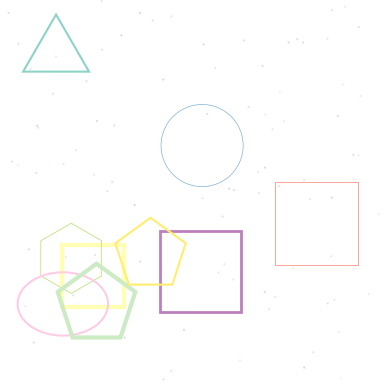[{"shape": "triangle", "thickness": 1.5, "radius": 0.49, "center": [0.146, 0.863]}, {"shape": "square", "thickness": 3, "radius": 0.4, "center": [0.241, 0.283]}, {"shape": "square", "thickness": 0.5, "radius": 0.54, "center": [0.821, 0.42]}, {"shape": "circle", "thickness": 0.5, "radius": 0.53, "center": [0.525, 0.622]}, {"shape": "hexagon", "thickness": 0.5, "radius": 0.46, "center": [0.185, 0.329]}, {"shape": "oval", "thickness": 1.5, "radius": 0.59, "center": [0.163, 0.21]}, {"shape": "square", "thickness": 2, "radius": 0.53, "center": [0.522, 0.294]}, {"shape": "pentagon", "thickness": 3, "radius": 0.53, "center": [0.251, 0.209]}, {"shape": "pentagon", "thickness": 1.5, "radius": 0.48, "center": [0.391, 0.338]}]